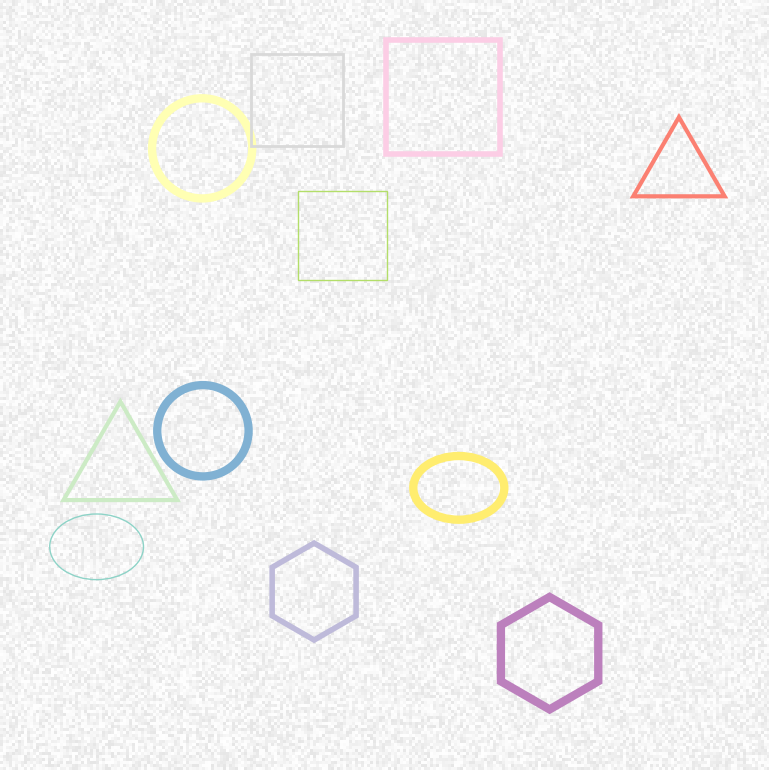[{"shape": "oval", "thickness": 0.5, "radius": 0.3, "center": [0.125, 0.29]}, {"shape": "circle", "thickness": 3, "radius": 0.33, "center": [0.263, 0.807]}, {"shape": "hexagon", "thickness": 2, "radius": 0.31, "center": [0.408, 0.232]}, {"shape": "triangle", "thickness": 1.5, "radius": 0.34, "center": [0.882, 0.779]}, {"shape": "circle", "thickness": 3, "radius": 0.3, "center": [0.264, 0.441]}, {"shape": "square", "thickness": 0.5, "radius": 0.29, "center": [0.444, 0.694]}, {"shape": "square", "thickness": 2, "radius": 0.37, "center": [0.576, 0.874]}, {"shape": "square", "thickness": 1, "radius": 0.3, "center": [0.386, 0.87]}, {"shape": "hexagon", "thickness": 3, "radius": 0.37, "center": [0.714, 0.152]}, {"shape": "triangle", "thickness": 1.5, "radius": 0.43, "center": [0.156, 0.393]}, {"shape": "oval", "thickness": 3, "radius": 0.3, "center": [0.596, 0.366]}]